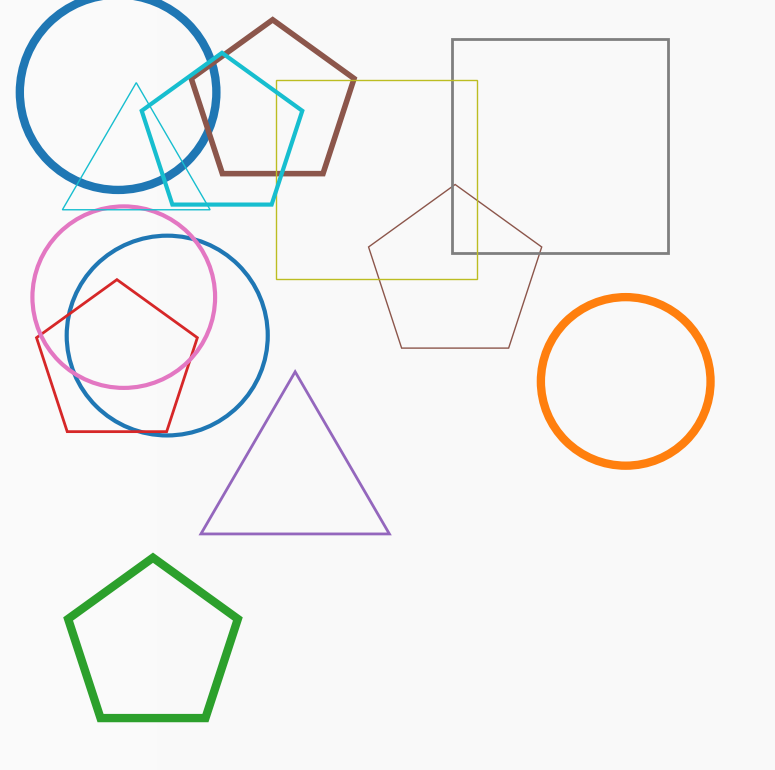[{"shape": "circle", "thickness": 1.5, "radius": 0.65, "center": [0.216, 0.564]}, {"shape": "circle", "thickness": 3, "radius": 0.63, "center": [0.152, 0.88]}, {"shape": "circle", "thickness": 3, "radius": 0.55, "center": [0.807, 0.505]}, {"shape": "pentagon", "thickness": 3, "radius": 0.58, "center": [0.197, 0.161]}, {"shape": "pentagon", "thickness": 1, "radius": 0.55, "center": [0.151, 0.528]}, {"shape": "triangle", "thickness": 1, "radius": 0.7, "center": [0.381, 0.377]}, {"shape": "pentagon", "thickness": 2, "radius": 0.55, "center": [0.352, 0.864]}, {"shape": "pentagon", "thickness": 0.5, "radius": 0.59, "center": [0.587, 0.643]}, {"shape": "circle", "thickness": 1.5, "radius": 0.59, "center": [0.16, 0.614]}, {"shape": "square", "thickness": 1, "radius": 0.7, "center": [0.723, 0.81]}, {"shape": "square", "thickness": 0.5, "radius": 0.65, "center": [0.485, 0.767]}, {"shape": "pentagon", "thickness": 1.5, "radius": 0.54, "center": [0.286, 0.822]}, {"shape": "triangle", "thickness": 0.5, "radius": 0.55, "center": [0.176, 0.783]}]